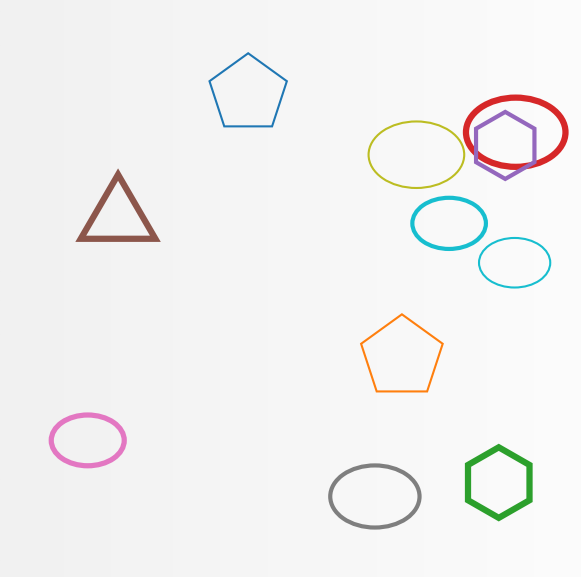[{"shape": "pentagon", "thickness": 1, "radius": 0.35, "center": [0.427, 0.837]}, {"shape": "pentagon", "thickness": 1, "radius": 0.37, "center": [0.691, 0.381]}, {"shape": "hexagon", "thickness": 3, "radius": 0.31, "center": [0.858, 0.163]}, {"shape": "oval", "thickness": 3, "radius": 0.43, "center": [0.887, 0.77]}, {"shape": "hexagon", "thickness": 2, "radius": 0.29, "center": [0.869, 0.747]}, {"shape": "triangle", "thickness": 3, "radius": 0.37, "center": [0.203, 0.623]}, {"shape": "oval", "thickness": 2.5, "radius": 0.31, "center": [0.151, 0.237]}, {"shape": "oval", "thickness": 2, "radius": 0.38, "center": [0.645, 0.139]}, {"shape": "oval", "thickness": 1, "radius": 0.41, "center": [0.716, 0.731]}, {"shape": "oval", "thickness": 1, "radius": 0.31, "center": [0.885, 0.544]}, {"shape": "oval", "thickness": 2, "radius": 0.32, "center": [0.773, 0.612]}]